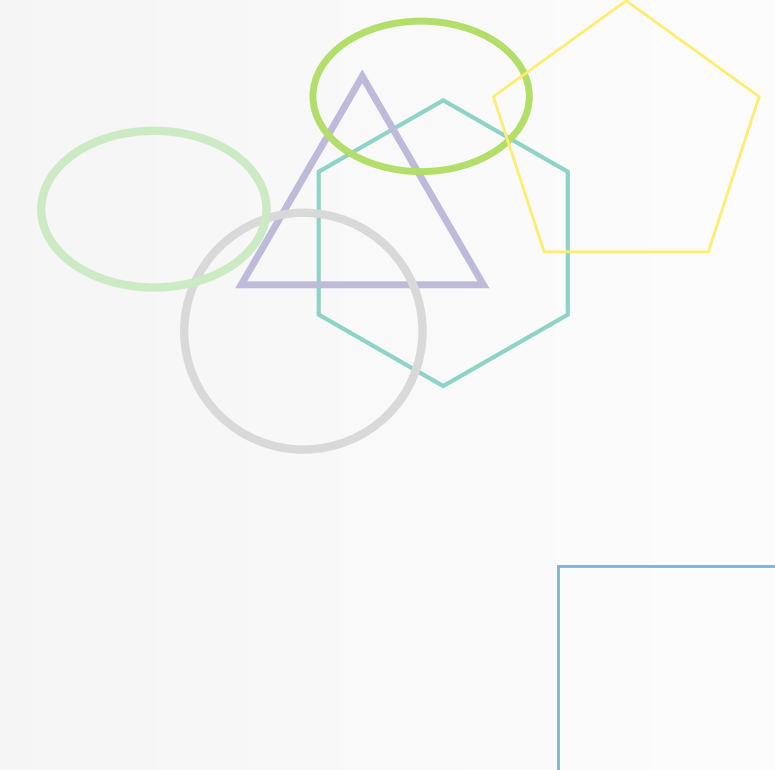[{"shape": "hexagon", "thickness": 1.5, "radius": 0.93, "center": [0.572, 0.684]}, {"shape": "triangle", "thickness": 2.5, "radius": 0.9, "center": [0.467, 0.72]}, {"shape": "square", "thickness": 1, "radius": 0.76, "center": [0.871, 0.114]}, {"shape": "oval", "thickness": 2.5, "radius": 0.7, "center": [0.543, 0.875]}, {"shape": "circle", "thickness": 3, "radius": 0.77, "center": [0.391, 0.57]}, {"shape": "oval", "thickness": 3, "radius": 0.73, "center": [0.199, 0.728]}, {"shape": "pentagon", "thickness": 1, "radius": 0.9, "center": [0.808, 0.819]}]